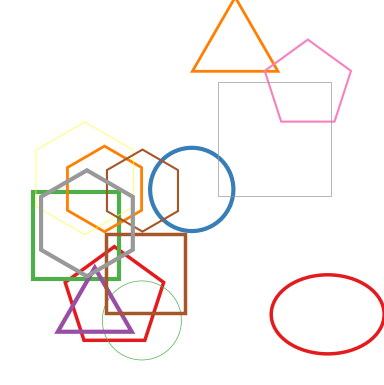[{"shape": "pentagon", "thickness": 2.5, "radius": 0.67, "center": [0.297, 0.225]}, {"shape": "oval", "thickness": 2.5, "radius": 0.73, "center": [0.851, 0.184]}, {"shape": "circle", "thickness": 3, "radius": 0.54, "center": [0.498, 0.508]}, {"shape": "square", "thickness": 3, "radius": 0.56, "center": [0.198, 0.388]}, {"shape": "circle", "thickness": 0.5, "radius": 0.51, "center": [0.369, 0.168]}, {"shape": "triangle", "thickness": 3, "radius": 0.55, "center": [0.246, 0.194]}, {"shape": "hexagon", "thickness": 2, "radius": 0.56, "center": [0.271, 0.509]}, {"shape": "triangle", "thickness": 2, "radius": 0.64, "center": [0.611, 0.879]}, {"shape": "hexagon", "thickness": 0.5, "radius": 0.73, "center": [0.22, 0.537]}, {"shape": "hexagon", "thickness": 1.5, "radius": 0.53, "center": [0.37, 0.505]}, {"shape": "square", "thickness": 2.5, "radius": 0.52, "center": [0.379, 0.29]}, {"shape": "pentagon", "thickness": 1.5, "radius": 0.59, "center": [0.8, 0.779]}, {"shape": "hexagon", "thickness": 3, "radius": 0.69, "center": [0.226, 0.42]}, {"shape": "square", "thickness": 0.5, "radius": 0.74, "center": [0.712, 0.639]}]